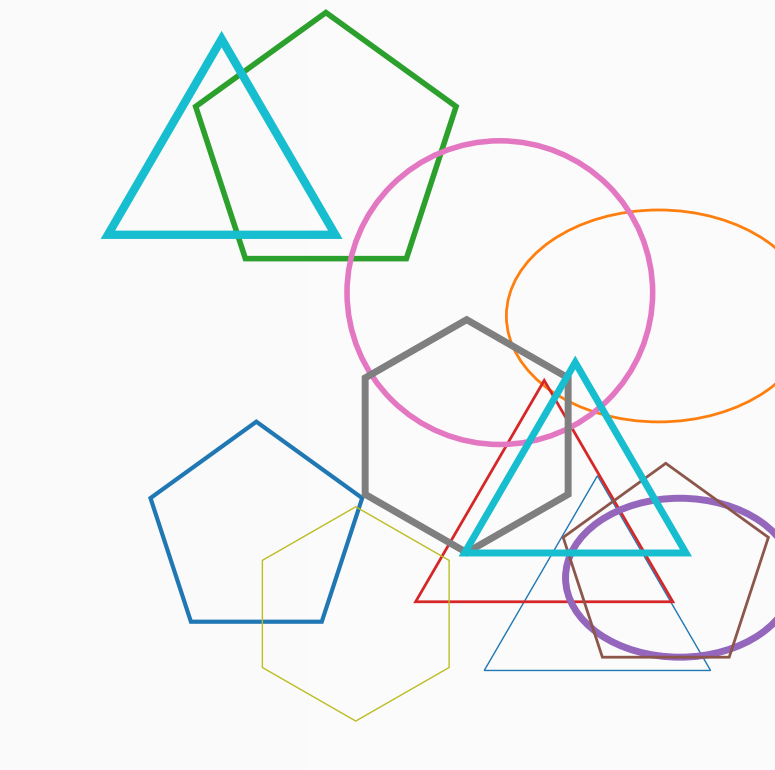[{"shape": "triangle", "thickness": 0.5, "radius": 0.84, "center": [0.771, 0.214]}, {"shape": "pentagon", "thickness": 1.5, "radius": 0.72, "center": [0.331, 0.309]}, {"shape": "oval", "thickness": 1, "radius": 0.98, "center": [0.85, 0.59]}, {"shape": "pentagon", "thickness": 2, "radius": 0.88, "center": [0.42, 0.807]}, {"shape": "triangle", "thickness": 1, "radius": 0.96, "center": [0.702, 0.314]}, {"shape": "oval", "thickness": 2.5, "radius": 0.74, "center": [0.877, 0.25]}, {"shape": "pentagon", "thickness": 1, "radius": 0.7, "center": [0.859, 0.259]}, {"shape": "circle", "thickness": 2, "radius": 0.99, "center": [0.645, 0.62]}, {"shape": "hexagon", "thickness": 2.5, "radius": 0.76, "center": [0.602, 0.434]}, {"shape": "hexagon", "thickness": 0.5, "radius": 0.7, "center": [0.459, 0.203]}, {"shape": "triangle", "thickness": 2.5, "radius": 0.82, "center": [0.742, 0.364]}, {"shape": "triangle", "thickness": 3, "radius": 0.85, "center": [0.286, 0.78]}]